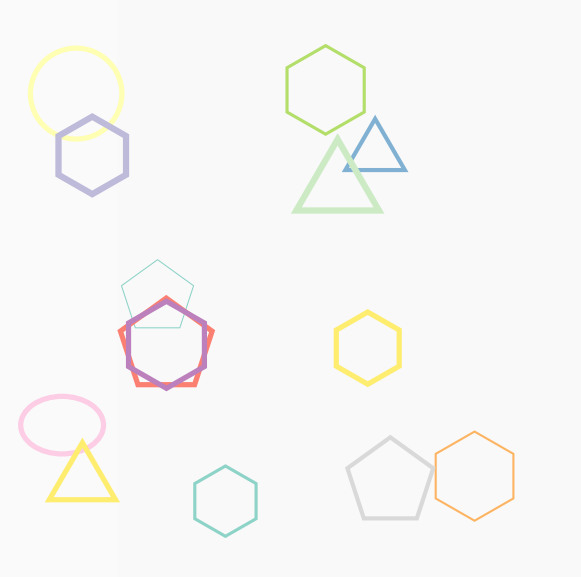[{"shape": "pentagon", "thickness": 0.5, "radius": 0.33, "center": [0.271, 0.484]}, {"shape": "hexagon", "thickness": 1.5, "radius": 0.3, "center": [0.388, 0.131]}, {"shape": "circle", "thickness": 2.5, "radius": 0.39, "center": [0.131, 0.837]}, {"shape": "hexagon", "thickness": 3, "radius": 0.34, "center": [0.159, 0.73]}, {"shape": "pentagon", "thickness": 2.5, "radius": 0.41, "center": [0.286, 0.4]}, {"shape": "triangle", "thickness": 2, "radius": 0.3, "center": [0.645, 0.734]}, {"shape": "hexagon", "thickness": 1, "radius": 0.39, "center": [0.816, 0.175]}, {"shape": "hexagon", "thickness": 1.5, "radius": 0.38, "center": [0.56, 0.843]}, {"shape": "oval", "thickness": 2.5, "radius": 0.36, "center": [0.107, 0.263]}, {"shape": "pentagon", "thickness": 2, "radius": 0.39, "center": [0.672, 0.164]}, {"shape": "hexagon", "thickness": 2.5, "radius": 0.38, "center": [0.286, 0.402]}, {"shape": "triangle", "thickness": 3, "radius": 0.41, "center": [0.581, 0.676]}, {"shape": "hexagon", "thickness": 2.5, "radius": 0.31, "center": [0.633, 0.396]}, {"shape": "triangle", "thickness": 2.5, "radius": 0.33, "center": [0.142, 0.167]}]